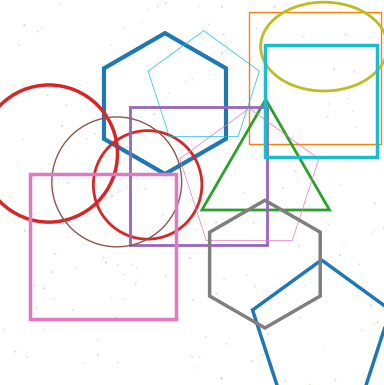[{"shape": "hexagon", "thickness": 3, "radius": 0.91, "center": [0.429, 0.731]}, {"shape": "pentagon", "thickness": 2.5, "radius": 0.94, "center": [0.835, 0.136]}, {"shape": "square", "thickness": 1, "radius": 0.86, "center": [0.818, 0.798]}, {"shape": "triangle", "thickness": 2, "radius": 0.96, "center": [0.69, 0.55]}, {"shape": "circle", "thickness": 2, "radius": 0.7, "center": [0.383, 0.52]}, {"shape": "circle", "thickness": 2.5, "radius": 0.89, "center": [0.127, 0.601]}, {"shape": "square", "thickness": 2, "radius": 0.89, "center": [0.515, 0.543]}, {"shape": "circle", "thickness": 1, "radius": 0.84, "center": [0.303, 0.528]}, {"shape": "square", "thickness": 2.5, "radius": 0.94, "center": [0.268, 0.36]}, {"shape": "pentagon", "thickness": 0.5, "radius": 0.95, "center": [0.648, 0.529]}, {"shape": "hexagon", "thickness": 2.5, "radius": 0.83, "center": [0.688, 0.314]}, {"shape": "oval", "thickness": 2, "radius": 0.82, "center": [0.842, 0.879]}, {"shape": "pentagon", "thickness": 0.5, "radius": 0.76, "center": [0.529, 0.768]}, {"shape": "square", "thickness": 2.5, "radius": 0.73, "center": [0.833, 0.737]}]